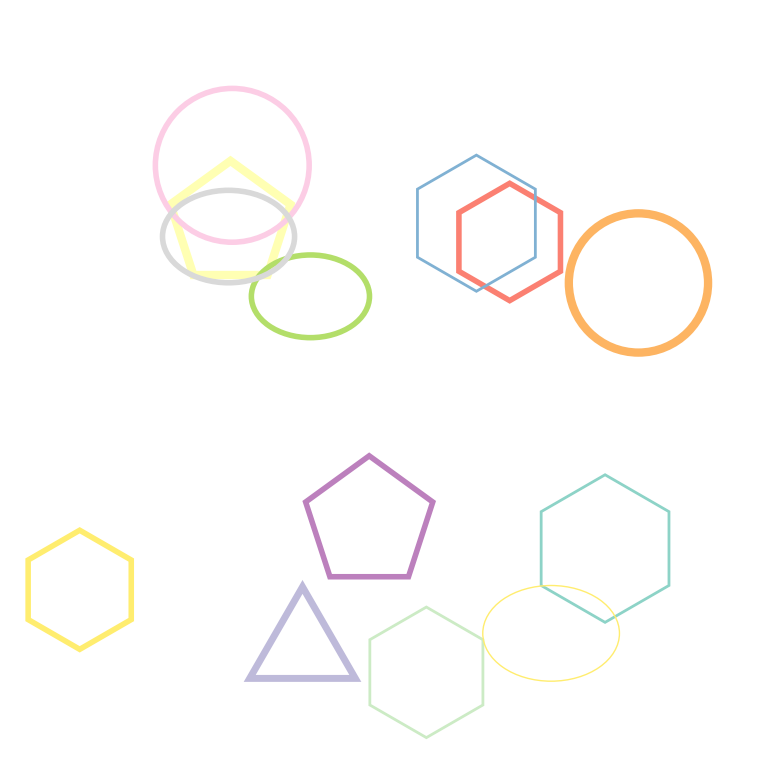[{"shape": "hexagon", "thickness": 1, "radius": 0.48, "center": [0.786, 0.288]}, {"shape": "pentagon", "thickness": 3, "radius": 0.41, "center": [0.299, 0.709]}, {"shape": "triangle", "thickness": 2.5, "radius": 0.4, "center": [0.393, 0.159]}, {"shape": "hexagon", "thickness": 2, "radius": 0.38, "center": [0.662, 0.686]}, {"shape": "hexagon", "thickness": 1, "radius": 0.44, "center": [0.619, 0.71]}, {"shape": "circle", "thickness": 3, "radius": 0.45, "center": [0.829, 0.633]}, {"shape": "oval", "thickness": 2, "radius": 0.38, "center": [0.403, 0.615]}, {"shape": "circle", "thickness": 2, "radius": 0.5, "center": [0.302, 0.785]}, {"shape": "oval", "thickness": 2, "radius": 0.43, "center": [0.297, 0.693]}, {"shape": "pentagon", "thickness": 2, "radius": 0.43, "center": [0.479, 0.321]}, {"shape": "hexagon", "thickness": 1, "radius": 0.42, "center": [0.554, 0.127]}, {"shape": "oval", "thickness": 0.5, "radius": 0.44, "center": [0.716, 0.177]}, {"shape": "hexagon", "thickness": 2, "radius": 0.39, "center": [0.104, 0.234]}]